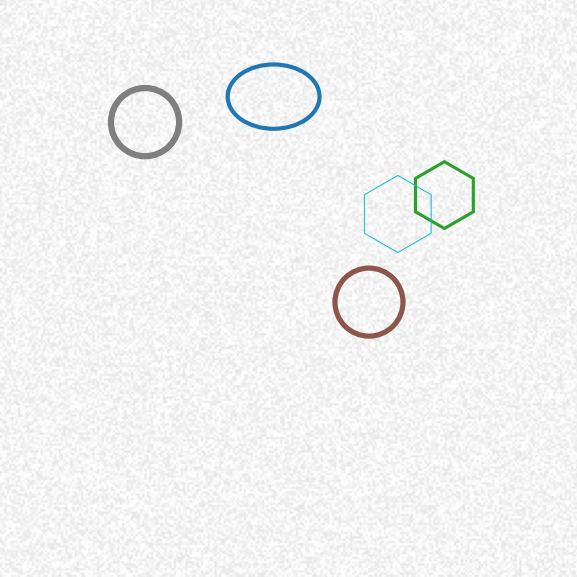[{"shape": "oval", "thickness": 2, "radius": 0.4, "center": [0.474, 0.832]}, {"shape": "hexagon", "thickness": 1.5, "radius": 0.29, "center": [0.77, 0.661]}, {"shape": "circle", "thickness": 2.5, "radius": 0.29, "center": [0.639, 0.476]}, {"shape": "circle", "thickness": 3, "radius": 0.3, "center": [0.251, 0.788]}, {"shape": "hexagon", "thickness": 0.5, "radius": 0.33, "center": [0.689, 0.629]}]